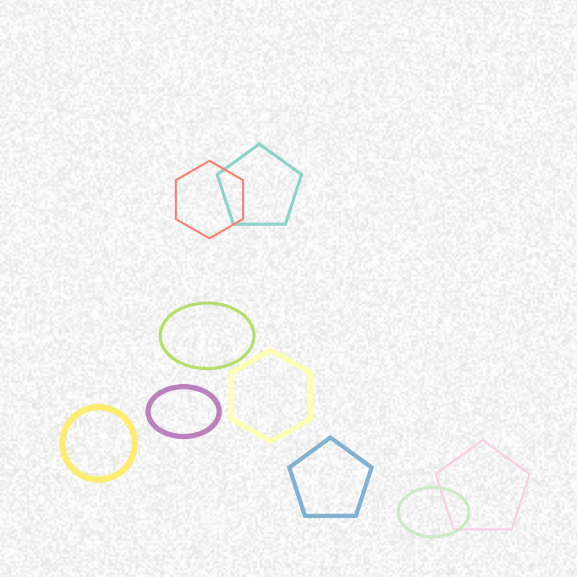[{"shape": "pentagon", "thickness": 1.5, "radius": 0.38, "center": [0.449, 0.673]}, {"shape": "hexagon", "thickness": 2.5, "radius": 0.4, "center": [0.469, 0.314]}, {"shape": "hexagon", "thickness": 1, "radius": 0.34, "center": [0.363, 0.653]}, {"shape": "pentagon", "thickness": 2, "radius": 0.37, "center": [0.572, 0.166]}, {"shape": "oval", "thickness": 1.5, "radius": 0.41, "center": [0.359, 0.418]}, {"shape": "pentagon", "thickness": 1, "radius": 0.43, "center": [0.836, 0.152]}, {"shape": "oval", "thickness": 2.5, "radius": 0.31, "center": [0.318, 0.286]}, {"shape": "oval", "thickness": 1.5, "radius": 0.31, "center": [0.751, 0.112]}, {"shape": "circle", "thickness": 3, "radius": 0.31, "center": [0.171, 0.231]}]